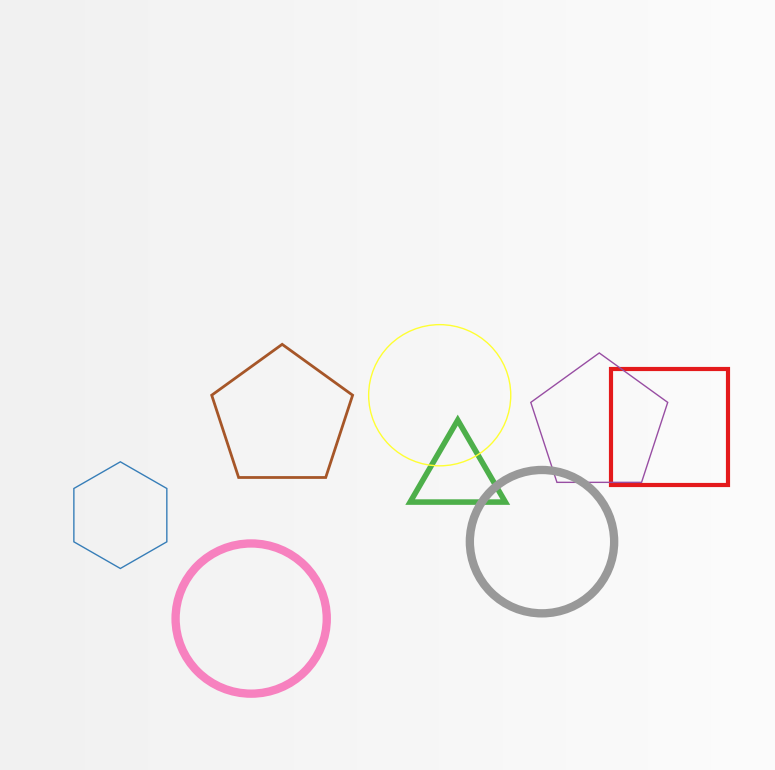[{"shape": "square", "thickness": 1.5, "radius": 0.38, "center": [0.864, 0.446]}, {"shape": "hexagon", "thickness": 0.5, "radius": 0.35, "center": [0.155, 0.331]}, {"shape": "triangle", "thickness": 2, "radius": 0.35, "center": [0.591, 0.383]}, {"shape": "pentagon", "thickness": 0.5, "radius": 0.46, "center": [0.773, 0.449]}, {"shape": "circle", "thickness": 0.5, "radius": 0.46, "center": [0.567, 0.487]}, {"shape": "pentagon", "thickness": 1, "radius": 0.48, "center": [0.364, 0.457]}, {"shape": "circle", "thickness": 3, "radius": 0.49, "center": [0.324, 0.197]}, {"shape": "circle", "thickness": 3, "radius": 0.47, "center": [0.699, 0.297]}]